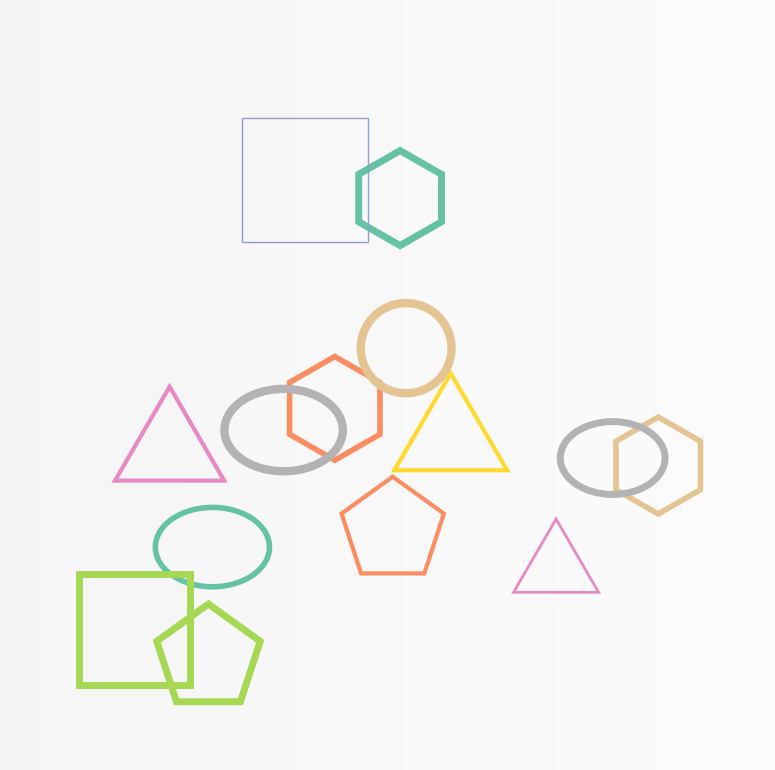[{"shape": "oval", "thickness": 2, "radius": 0.37, "center": [0.274, 0.289]}, {"shape": "hexagon", "thickness": 2.5, "radius": 0.31, "center": [0.516, 0.743]}, {"shape": "hexagon", "thickness": 2, "radius": 0.34, "center": [0.432, 0.47]}, {"shape": "pentagon", "thickness": 1.5, "radius": 0.35, "center": [0.507, 0.311]}, {"shape": "square", "thickness": 0.5, "radius": 0.41, "center": [0.394, 0.766]}, {"shape": "triangle", "thickness": 1.5, "radius": 0.41, "center": [0.219, 0.416]}, {"shape": "triangle", "thickness": 1, "radius": 0.32, "center": [0.718, 0.262]}, {"shape": "square", "thickness": 2.5, "radius": 0.36, "center": [0.174, 0.182]}, {"shape": "pentagon", "thickness": 2.5, "radius": 0.35, "center": [0.269, 0.145]}, {"shape": "triangle", "thickness": 1.5, "radius": 0.42, "center": [0.582, 0.431]}, {"shape": "hexagon", "thickness": 2, "radius": 0.31, "center": [0.849, 0.395]}, {"shape": "circle", "thickness": 3, "radius": 0.29, "center": [0.524, 0.548]}, {"shape": "oval", "thickness": 3, "radius": 0.38, "center": [0.366, 0.441]}, {"shape": "oval", "thickness": 2.5, "radius": 0.34, "center": [0.791, 0.405]}]